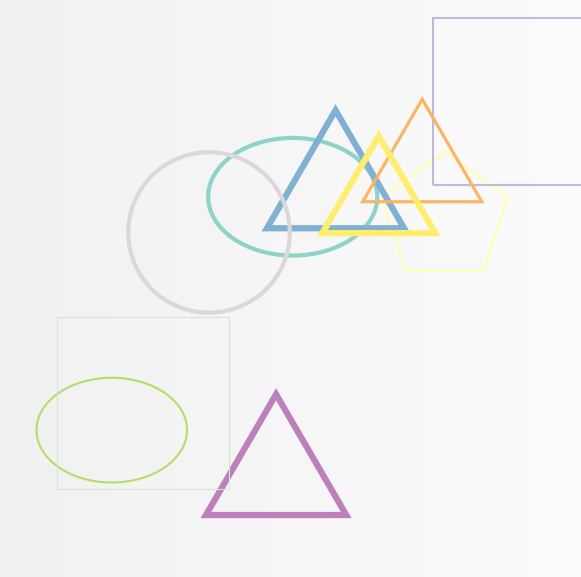[{"shape": "oval", "thickness": 2, "radius": 0.73, "center": [0.504, 0.658]}, {"shape": "pentagon", "thickness": 1, "radius": 0.57, "center": [0.765, 0.622]}, {"shape": "square", "thickness": 1, "radius": 0.72, "center": [0.89, 0.824]}, {"shape": "triangle", "thickness": 3, "radius": 0.68, "center": [0.577, 0.672]}, {"shape": "triangle", "thickness": 1.5, "radius": 0.59, "center": [0.726, 0.709]}, {"shape": "oval", "thickness": 1, "radius": 0.65, "center": [0.192, 0.254]}, {"shape": "circle", "thickness": 2, "radius": 0.69, "center": [0.36, 0.597]}, {"shape": "triangle", "thickness": 3, "radius": 0.7, "center": [0.475, 0.177]}, {"shape": "square", "thickness": 0.5, "radius": 0.74, "center": [0.246, 0.301]}, {"shape": "triangle", "thickness": 3, "radius": 0.56, "center": [0.652, 0.652]}]